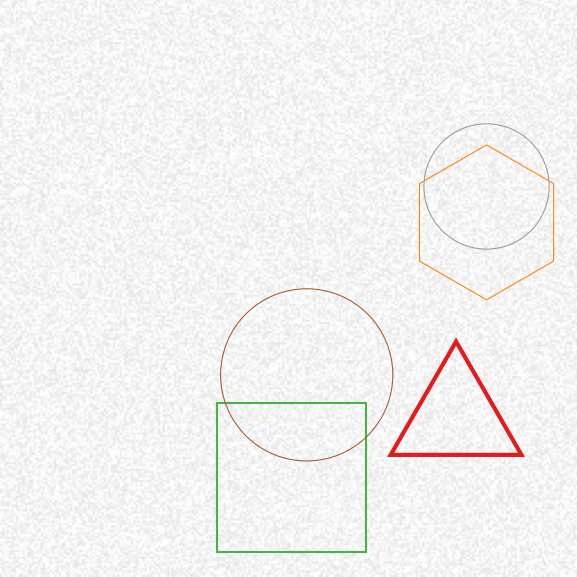[{"shape": "triangle", "thickness": 2, "radius": 0.65, "center": [0.79, 0.277]}, {"shape": "square", "thickness": 1, "radius": 0.65, "center": [0.505, 0.172]}, {"shape": "hexagon", "thickness": 0.5, "radius": 0.67, "center": [0.843, 0.614]}, {"shape": "circle", "thickness": 0.5, "radius": 0.75, "center": [0.531, 0.35]}, {"shape": "circle", "thickness": 0.5, "radius": 0.54, "center": [0.842, 0.676]}]